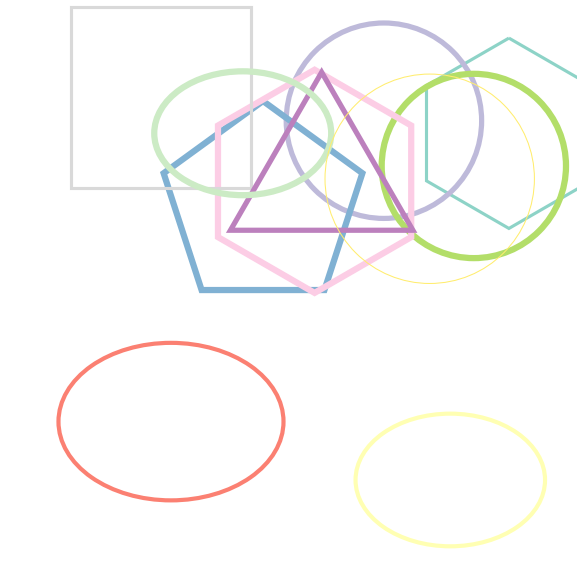[{"shape": "hexagon", "thickness": 1.5, "radius": 0.82, "center": [0.881, 0.768]}, {"shape": "oval", "thickness": 2, "radius": 0.82, "center": [0.78, 0.168]}, {"shape": "circle", "thickness": 2.5, "radius": 0.85, "center": [0.665, 0.79]}, {"shape": "oval", "thickness": 2, "radius": 0.97, "center": [0.296, 0.269]}, {"shape": "pentagon", "thickness": 3, "radius": 0.9, "center": [0.455, 0.643]}, {"shape": "circle", "thickness": 3, "radius": 0.8, "center": [0.821, 0.712]}, {"shape": "hexagon", "thickness": 3, "radius": 0.97, "center": [0.545, 0.685]}, {"shape": "square", "thickness": 1.5, "radius": 0.78, "center": [0.279, 0.83]}, {"shape": "triangle", "thickness": 2.5, "radius": 0.91, "center": [0.557, 0.692]}, {"shape": "oval", "thickness": 3, "radius": 0.77, "center": [0.42, 0.768]}, {"shape": "circle", "thickness": 0.5, "radius": 0.91, "center": [0.744, 0.69]}]